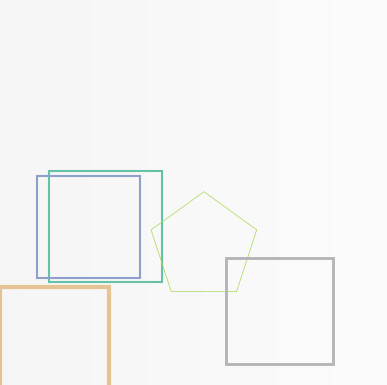[{"shape": "square", "thickness": 1.5, "radius": 0.73, "center": [0.273, 0.412]}, {"shape": "square", "thickness": 1.5, "radius": 0.66, "center": [0.229, 0.411]}, {"shape": "pentagon", "thickness": 0.5, "radius": 0.72, "center": [0.526, 0.359]}, {"shape": "square", "thickness": 3, "radius": 0.7, "center": [0.141, 0.115]}, {"shape": "square", "thickness": 2, "radius": 0.69, "center": [0.721, 0.193]}]